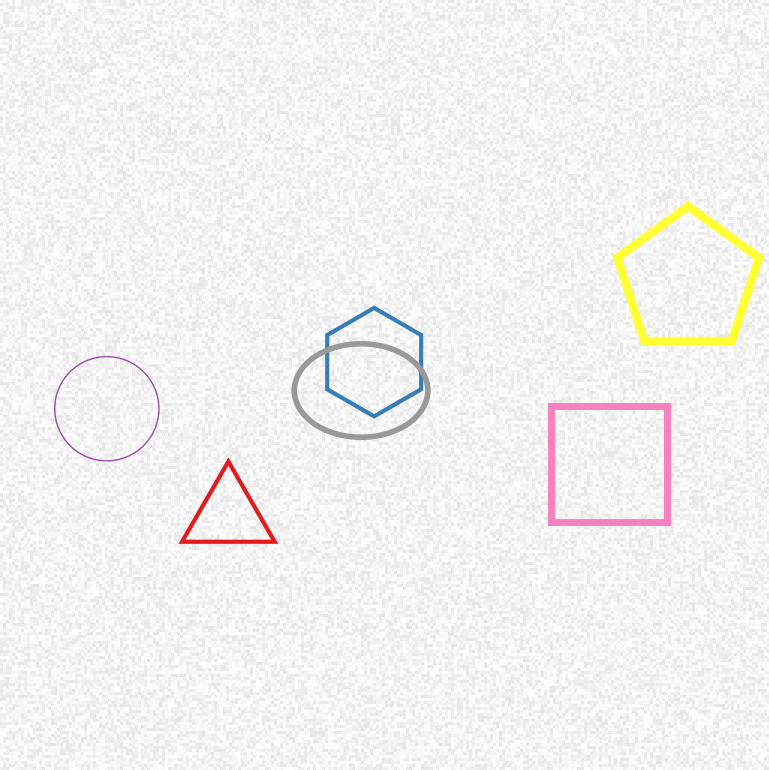[{"shape": "triangle", "thickness": 1.5, "radius": 0.35, "center": [0.297, 0.331]}, {"shape": "hexagon", "thickness": 1.5, "radius": 0.35, "center": [0.486, 0.53]}, {"shape": "circle", "thickness": 0.5, "radius": 0.34, "center": [0.139, 0.469]}, {"shape": "pentagon", "thickness": 3, "radius": 0.48, "center": [0.894, 0.635]}, {"shape": "square", "thickness": 2.5, "radius": 0.38, "center": [0.791, 0.397]}, {"shape": "oval", "thickness": 2, "radius": 0.43, "center": [0.469, 0.493]}]